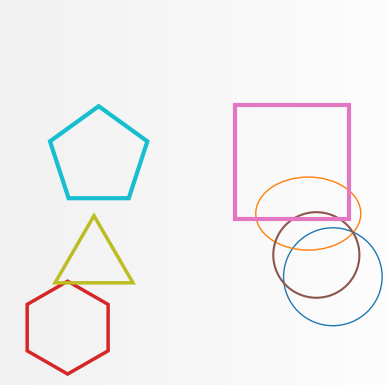[{"shape": "circle", "thickness": 1, "radius": 0.64, "center": [0.859, 0.281]}, {"shape": "oval", "thickness": 1, "radius": 0.68, "center": [0.796, 0.445]}, {"shape": "hexagon", "thickness": 2.5, "radius": 0.6, "center": [0.175, 0.149]}, {"shape": "circle", "thickness": 1.5, "radius": 0.56, "center": [0.816, 0.338]}, {"shape": "square", "thickness": 3, "radius": 0.74, "center": [0.754, 0.579]}, {"shape": "triangle", "thickness": 2.5, "radius": 0.58, "center": [0.243, 0.323]}, {"shape": "pentagon", "thickness": 3, "radius": 0.66, "center": [0.255, 0.592]}]